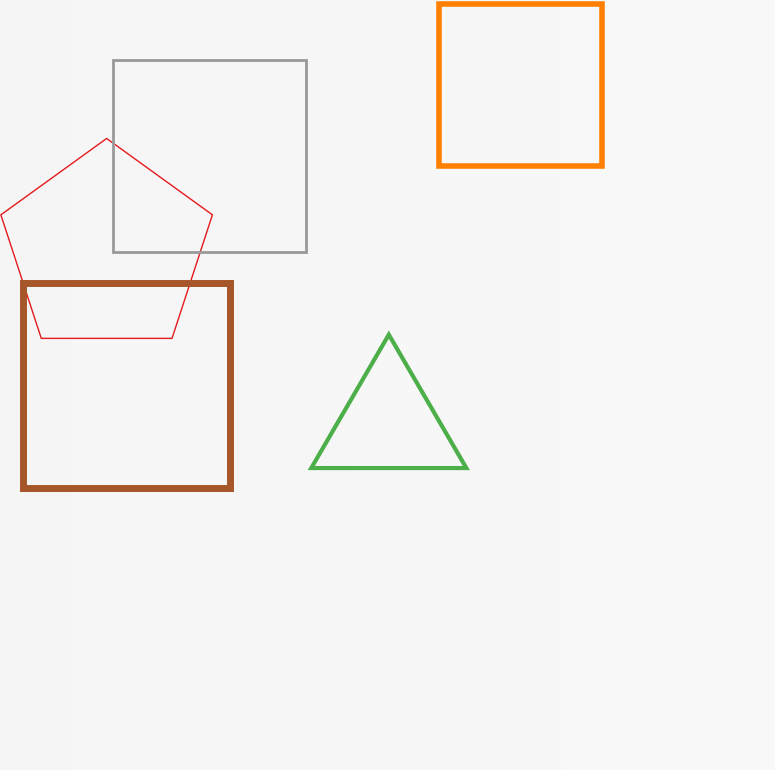[{"shape": "pentagon", "thickness": 0.5, "radius": 0.72, "center": [0.138, 0.677]}, {"shape": "triangle", "thickness": 1.5, "radius": 0.58, "center": [0.502, 0.45]}, {"shape": "square", "thickness": 2, "radius": 0.52, "center": [0.672, 0.89]}, {"shape": "square", "thickness": 2.5, "radius": 0.67, "center": [0.163, 0.499]}, {"shape": "square", "thickness": 1, "radius": 0.62, "center": [0.271, 0.798]}]